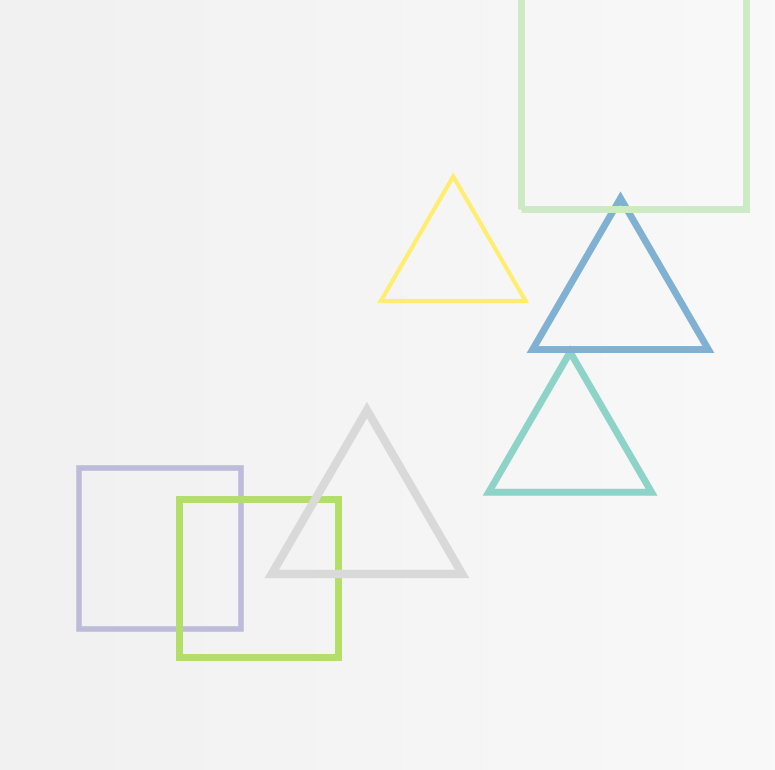[{"shape": "triangle", "thickness": 2.5, "radius": 0.61, "center": [0.736, 0.421]}, {"shape": "square", "thickness": 2, "radius": 0.52, "center": [0.206, 0.288]}, {"shape": "triangle", "thickness": 2.5, "radius": 0.65, "center": [0.801, 0.612]}, {"shape": "square", "thickness": 2.5, "radius": 0.51, "center": [0.333, 0.249]}, {"shape": "triangle", "thickness": 3, "radius": 0.71, "center": [0.473, 0.326]}, {"shape": "square", "thickness": 2.5, "radius": 0.72, "center": [0.817, 0.873]}, {"shape": "triangle", "thickness": 1.5, "radius": 0.54, "center": [0.585, 0.663]}]